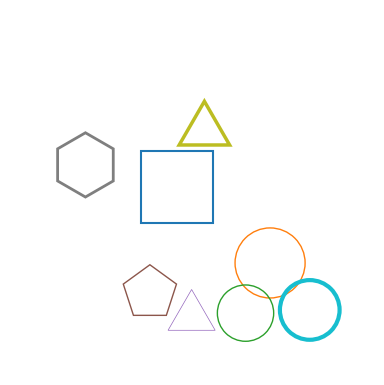[{"shape": "square", "thickness": 1.5, "radius": 0.47, "center": [0.461, 0.514]}, {"shape": "circle", "thickness": 1, "radius": 0.45, "center": [0.702, 0.317]}, {"shape": "circle", "thickness": 1, "radius": 0.37, "center": [0.638, 0.187]}, {"shape": "triangle", "thickness": 0.5, "radius": 0.35, "center": [0.498, 0.177]}, {"shape": "pentagon", "thickness": 1, "radius": 0.36, "center": [0.389, 0.24]}, {"shape": "hexagon", "thickness": 2, "radius": 0.42, "center": [0.222, 0.572]}, {"shape": "triangle", "thickness": 2.5, "radius": 0.38, "center": [0.531, 0.661]}, {"shape": "circle", "thickness": 3, "radius": 0.39, "center": [0.805, 0.195]}]